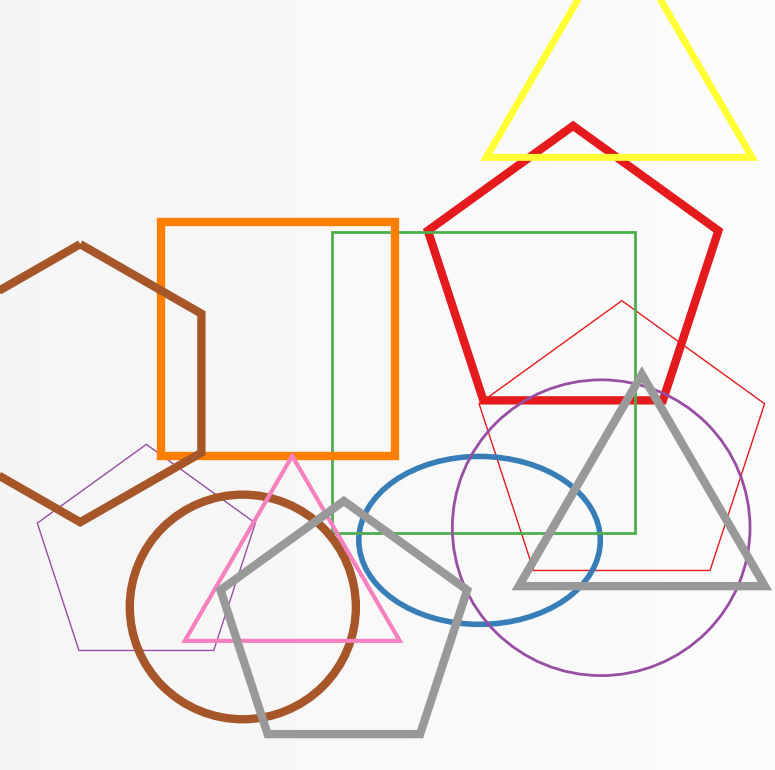[{"shape": "pentagon", "thickness": 0.5, "radius": 0.97, "center": [0.802, 0.416]}, {"shape": "pentagon", "thickness": 3, "radius": 0.99, "center": [0.74, 0.64]}, {"shape": "oval", "thickness": 2, "radius": 0.78, "center": [0.619, 0.298]}, {"shape": "square", "thickness": 1, "radius": 0.98, "center": [0.624, 0.503]}, {"shape": "pentagon", "thickness": 0.5, "radius": 0.74, "center": [0.189, 0.275]}, {"shape": "circle", "thickness": 1, "radius": 0.96, "center": [0.776, 0.315]}, {"shape": "square", "thickness": 3, "radius": 0.76, "center": [0.359, 0.56]}, {"shape": "triangle", "thickness": 2.5, "radius": 0.99, "center": [0.799, 0.895]}, {"shape": "hexagon", "thickness": 3, "radius": 0.9, "center": [0.104, 0.502]}, {"shape": "circle", "thickness": 3, "radius": 0.73, "center": [0.313, 0.212]}, {"shape": "triangle", "thickness": 1.5, "radius": 0.8, "center": [0.377, 0.248]}, {"shape": "triangle", "thickness": 3, "radius": 0.92, "center": [0.828, 0.33]}, {"shape": "pentagon", "thickness": 3, "radius": 0.84, "center": [0.444, 0.182]}]